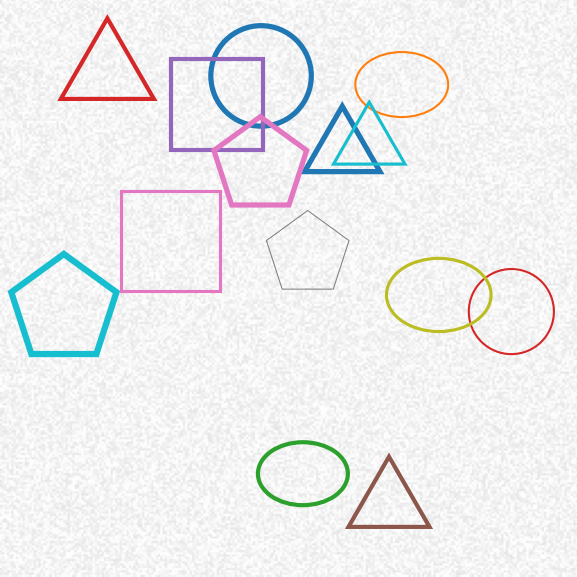[{"shape": "triangle", "thickness": 2.5, "radius": 0.38, "center": [0.593, 0.74]}, {"shape": "circle", "thickness": 2.5, "radius": 0.43, "center": [0.452, 0.868]}, {"shape": "oval", "thickness": 1, "radius": 0.4, "center": [0.696, 0.853]}, {"shape": "oval", "thickness": 2, "radius": 0.39, "center": [0.524, 0.179]}, {"shape": "triangle", "thickness": 2, "radius": 0.47, "center": [0.186, 0.874]}, {"shape": "circle", "thickness": 1, "radius": 0.37, "center": [0.885, 0.46]}, {"shape": "square", "thickness": 2, "radius": 0.4, "center": [0.376, 0.818]}, {"shape": "triangle", "thickness": 2, "radius": 0.4, "center": [0.674, 0.127]}, {"shape": "pentagon", "thickness": 2.5, "radius": 0.42, "center": [0.451, 0.713]}, {"shape": "square", "thickness": 1.5, "radius": 0.43, "center": [0.295, 0.582]}, {"shape": "pentagon", "thickness": 0.5, "radius": 0.38, "center": [0.533, 0.559]}, {"shape": "oval", "thickness": 1.5, "radius": 0.45, "center": [0.76, 0.488]}, {"shape": "pentagon", "thickness": 3, "radius": 0.48, "center": [0.111, 0.464]}, {"shape": "triangle", "thickness": 1.5, "radius": 0.36, "center": [0.639, 0.751]}]